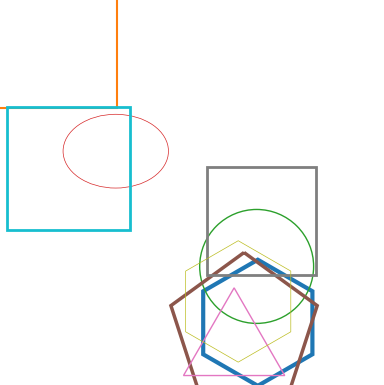[{"shape": "hexagon", "thickness": 3, "radius": 0.82, "center": [0.67, 0.162]}, {"shape": "square", "thickness": 1.5, "radius": 0.79, "center": [0.147, 0.876]}, {"shape": "circle", "thickness": 1, "radius": 0.74, "center": [0.667, 0.308]}, {"shape": "oval", "thickness": 0.5, "radius": 0.68, "center": [0.301, 0.607]}, {"shape": "pentagon", "thickness": 2.5, "radius": 1.0, "center": [0.634, 0.144]}, {"shape": "triangle", "thickness": 1, "radius": 0.76, "center": [0.608, 0.1]}, {"shape": "square", "thickness": 2, "radius": 0.7, "center": [0.679, 0.426]}, {"shape": "hexagon", "thickness": 0.5, "radius": 0.79, "center": [0.619, 0.217]}, {"shape": "square", "thickness": 2, "radius": 0.8, "center": [0.177, 0.562]}]